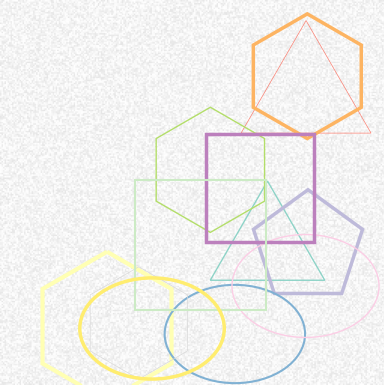[{"shape": "triangle", "thickness": 1, "radius": 0.86, "center": [0.695, 0.358]}, {"shape": "hexagon", "thickness": 3, "radius": 0.97, "center": [0.278, 0.153]}, {"shape": "pentagon", "thickness": 2.5, "radius": 0.74, "center": [0.8, 0.358]}, {"shape": "triangle", "thickness": 0.5, "radius": 0.97, "center": [0.795, 0.752]}, {"shape": "oval", "thickness": 1.5, "radius": 0.91, "center": [0.61, 0.132]}, {"shape": "hexagon", "thickness": 2.5, "radius": 0.81, "center": [0.798, 0.802]}, {"shape": "hexagon", "thickness": 1, "radius": 0.81, "center": [0.546, 0.559]}, {"shape": "oval", "thickness": 1, "radius": 0.95, "center": [0.794, 0.257]}, {"shape": "hexagon", "thickness": 0.5, "radius": 0.73, "center": [0.361, 0.161]}, {"shape": "square", "thickness": 2.5, "radius": 0.7, "center": [0.676, 0.511]}, {"shape": "square", "thickness": 1.5, "radius": 0.84, "center": [0.521, 0.363]}, {"shape": "oval", "thickness": 2.5, "radius": 0.94, "center": [0.395, 0.147]}]